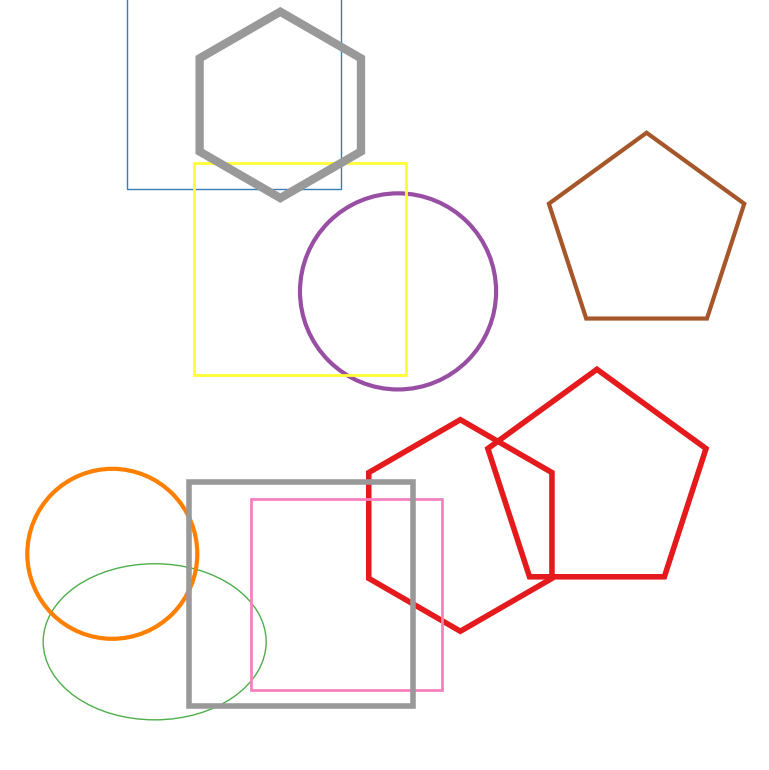[{"shape": "pentagon", "thickness": 2, "radius": 0.74, "center": [0.775, 0.371]}, {"shape": "hexagon", "thickness": 2, "radius": 0.69, "center": [0.598, 0.318]}, {"shape": "square", "thickness": 0.5, "radius": 0.69, "center": [0.304, 0.893]}, {"shape": "oval", "thickness": 0.5, "radius": 0.72, "center": [0.201, 0.167]}, {"shape": "circle", "thickness": 1.5, "radius": 0.64, "center": [0.517, 0.622]}, {"shape": "circle", "thickness": 1.5, "radius": 0.55, "center": [0.146, 0.281]}, {"shape": "square", "thickness": 1, "radius": 0.69, "center": [0.389, 0.651]}, {"shape": "pentagon", "thickness": 1.5, "radius": 0.67, "center": [0.84, 0.694]}, {"shape": "square", "thickness": 1, "radius": 0.62, "center": [0.45, 0.228]}, {"shape": "hexagon", "thickness": 3, "radius": 0.61, "center": [0.364, 0.864]}, {"shape": "square", "thickness": 2, "radius": 0.73, "center": [0.391, 0.229]}]